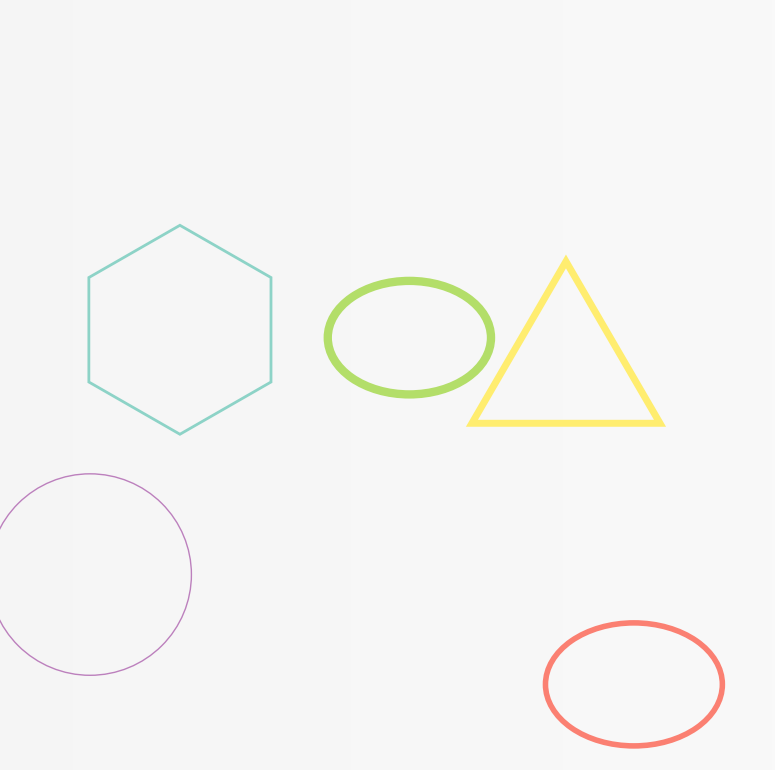[{"shape": "hexagon", "thickness": 1, "radius": 0.68, "center": [0.232, 0.572]}, {"shape": "oval", "thickness": 2, "radius": 0.57, "center": [0.818, 0.111]}, {"shape": "oval", "thickness": 3, "radius": 0.53, "center": [0.528, 0.561]}, {"shape": "circle", "thickness": 0.5, "radius": 0.65, "center": [0.116, 0.254]}, {"shape": "triangle", "thickness": 2.5, "radius": 0.7, "center": [0.73, 0.52]}]